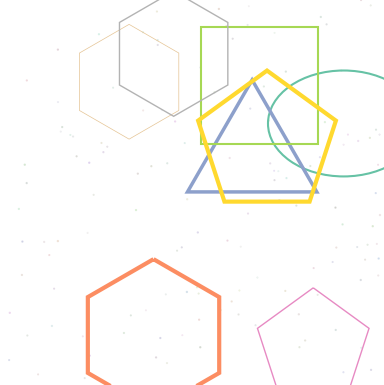[{"shape": "oval", "thickness": 1.5, "radius": 0.98, "center": [0.893, 0.679]}, {"shape": "hexagon", "thickness": 3, "radius": 0.98, "center": [0.399, 0.13]}, {"shape": "triangle", "thickness": 2.5, "radius": 0.97, "center": [0.655, 0.598]}, {"shape": "pentagon", "thickness": 1, "radius": 0.76, "center": [0.814, 0.1]}, {"shape": "square", "thickness": 1.5, "radius": 0.76, "center": [0.674, 0.778]}, {"shape": "pentagon", "thickness": 3, "radius": 0.94, "center": [0.694, 0.629]}, {"shape": "hexagon", "thickness": 0.5, "radius": 0.75, "center": [0.335, 0.788]}, {"shape": "hexagon", "thickness": 1, "radius": 0.81, "center": [0.451, 0.86]}]